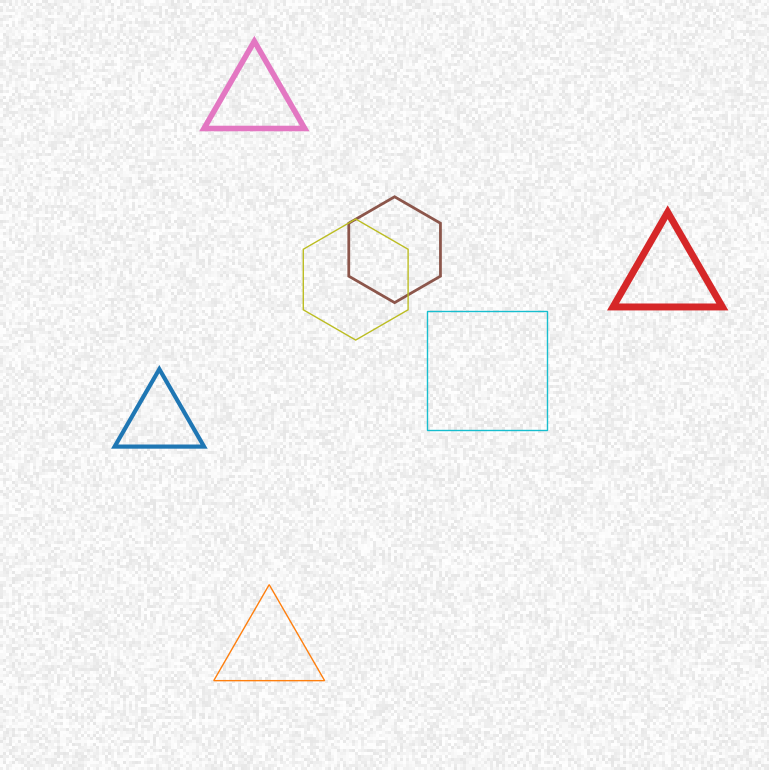[{"shape": "triangle", "thickness": 1.5, "radius": 0.34, "center": [0.207, 0.454]}, {"shape": "triangle", "thickness": 0.5, "radius": 0.42, "center": [0.35, 0.158]}, {"shape": "triangle", "thickness": 2.5, "radius": 0.41, "center": [0.867, 0.642]}, {"shape": "hexagon", "thickness": 1, "radius": 0.34, "center": [0.512, 0.676]}, {"shape": "triangle", "thickness": 2, "radius": 0.38, "center": [0.33, 0.871]}, {"shape": "hexagon", "thickness": 0.5, "radius": 0.39, "center": [0.462, 0.637]}, {"shape": "square", "thickness": 0.5, "radius": 0.39, "center": [0.632, 0.518]}]